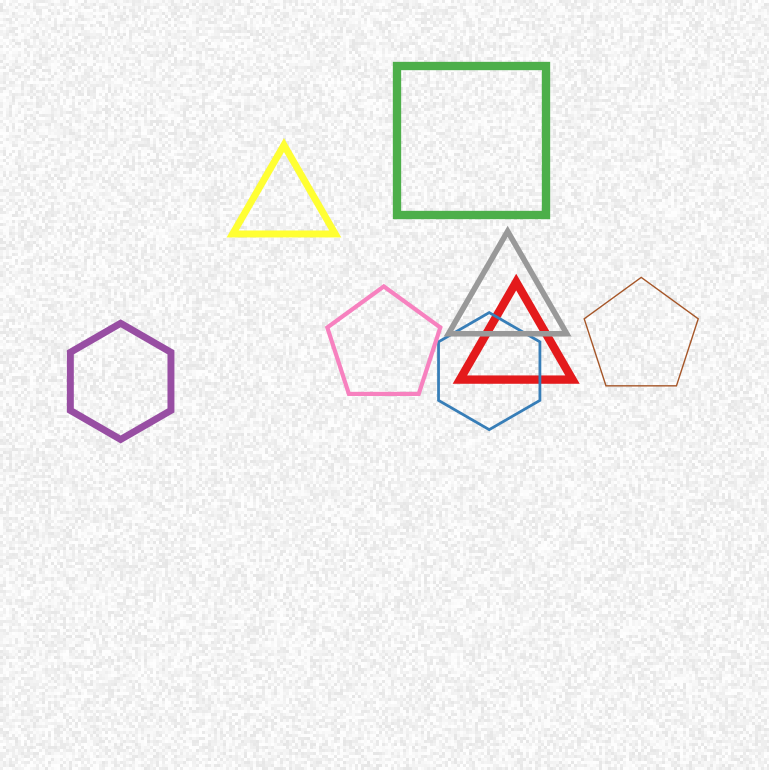[{"shape": "triangle", "thickness": 3, "radius": 0.42, "center": [0.67, 0.549]}, {"shape": "hexagon", "thickness": 1, "radius": 0.38, "center": [0.635, 0.518]}, {"shape": "square", "thickness": 3, "radius": 0.48, "center": [0.612, 0.818]}, {"shape": "hexagon", "thickness": 2.5, "radius": 0.38, "center": [0.157, 0.505]}, {"shape": "triangle", "thickness": 2.5, "radius": 0.38, "center": [0.369, 0.735]}, {"shape": "pentagon", "thickness": 0.5, "radius": 0.39, "center": [0.833, 0.562]}, {"shape": "pentagon", "thickness": 1.5, "radius": 0.39, "center": [0.498, 0.551]}, {"shape": "triangle", "thickness": 2, "radius": 0.44, "center": [0.659, 0.611]}]